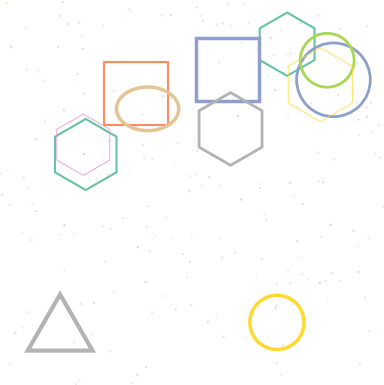[{"shape": "hexagon", "thickness": 1.5, "radius": 0.46, "center": [0.223, 0.599]}, {"shape": "hexagon", "thickness": 1.5, "radius": 0.41, "center": [0.746, 0.885]}, {"shape": "square", "thickness": 1.5, "radius": 0.42, "center": [0.353, 0.757]}, {"shape": "square", "thickness": 2.5, "radius": 0.41, "center": [0.591, 0.82]}, {"shape": "circle", "thickness": 2, "radius": 0.48, "center": [0.866, 0.793]}, {"shape": "hexagon", "thickness": 0.5, "radius": 0.4, "center": [0.216, 0.624]}, {"shape": "circle", "thickness": 2, "radius": 0.35, "center": [0.85, 0.843]}, {"shape": "circle", "thickness": 2.5, "radius": 0.35, "center": [0.719, 0.163]}, {"shape": "hexagon", "thickness": 0.5, "radius": 0.48, "center": [0.832, 0.78]}, {"shape": "oval", "thickness": 2.5, "radius": 0.4, "center": [0.383, 0.717]}, {"shape": "triangle", "thickness": 3, "radius": 0.49, "center": [0.156, 0.138]}, {"shape": "hexagon", "thickness": 2, "radius": 0.47, "center": [0.599, 0.665]}]